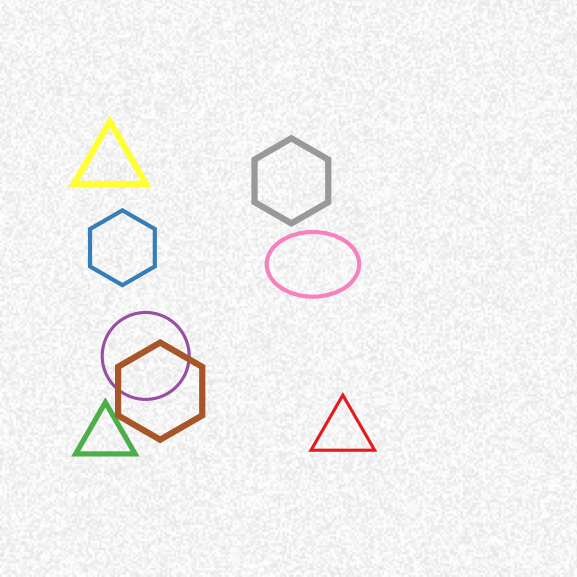[{"shape": "triangle", "thickness": 1.5, "radius": 0.32, "center": [0.594, 0.251]}, {"shape": "hexagon", "thickness": 2, "radius": 0.32, "center": [0.212, 0.57]}, {"shape": "triangle", "thickness": 2.5, "radius": 0.3, "center": [0.182, 0.243]}, {"shape": "circle", "thickness": 1.5, "radius": 0.38, "center": [0.252, 0.383]}, {"shape": "triangle", "thickness": 3, "radius": 0.36, "center": [0.19, 0.717]}, {"shape": "hexagon", "thickness": 3, "radius": 0.42, "center": [0.277, 0.322]}, {"shape": "oval", "thickness": 2, "radius": 0.4, "center": [0.542, 0.541]}, {"shape": "hexagon", "thickness": 3, "radius": 0.37, "center": [0.505, 0.686]}]